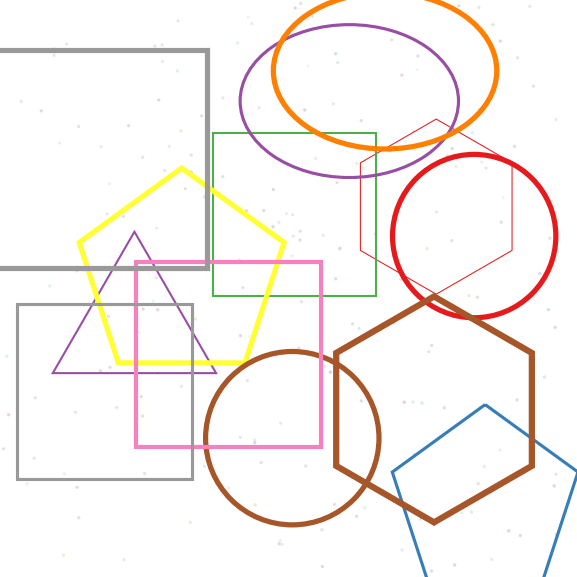[{"shape": "hexagon", "thickness": 0.5, "radius": 0.76, "center": [0.755, 0.641]}, {"shape": "circle", "thickness": 2.5, "radius": 0.71, "center": [0.821, 0.59]}, {"shape": "pentagon", "thickness": 1.5, "radius": 0.85, "center": [0.84, 0.129]}, {"shape": "square", "thickness": 1, "radius": 0.71, "center": [0.509, 0.628]}, {"shape": "triangle", "thickness": 1, "radius": 0.82, "center": [0.233, 0.435]}, {"shape": "oval", "thickness": 1.5, "radius": 0.95, "center": [0.605, 0.824]}, {"shape": "oval", "thickness": 2.5, "radius": 0.97, "center": [0.667, 0.877]}, {"shape": "pentagon", "thickness": 2.5, "radius": 0.93, "center": [0.315, 0.522]}, {"shape": "hexagon", "thickness": 3, "radius": 0.98, "center": [0.752, 0.29]}, {"shape": "circle", "thickness": 2.5, "radius": 0.75, "center": [0.506, 0.24]}, {"shape": "square", "thickness": 2, "radius": 0.8, "center": [0.395, 0.385]}, {"shape": "square", "thickness": 2.5, "radius": 0.94, "center": [0.169, 0.723]}, {"shape": "square", "thickness": 1.5, "radius": 0.76, "center": [0.181, 0.322]}]